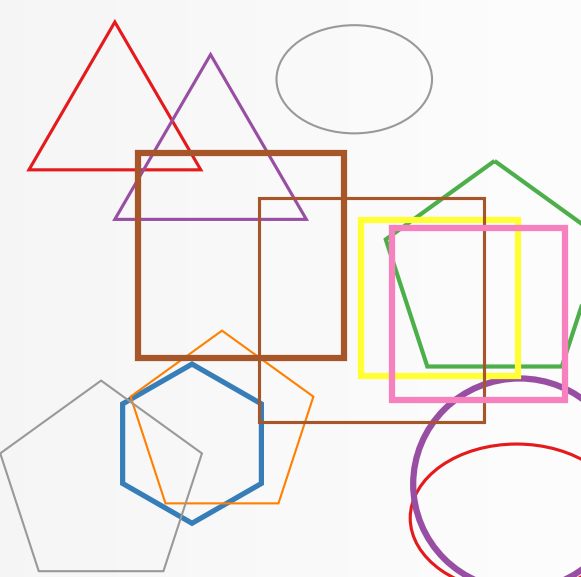[{"shape": "triangle", "thickness": 1.5, "radius": 0.85, "center": [0.198, 0.79]}, {"shape": "oval", "thickness": 1.5, "radius": 0.92, "center": [0.889, 0.102]}, {"shape": "hexagon", "thickness": 2.5, "radius": 0.69, "center": [0.33, 0.231]}, {"shape": "pentagon", "thickness": 2, "radius": 0.98, "center": [0.851, 0.524]}, {"shape": "triangle", "thickness": 1.5, "radius": 0.95, "center": [0.362, 0.714]}, {"shape": "circle", "thickness": 3, "radius": 0.91, "center": [0.894, 0.161]}, {"shape": "pentagon", "thickness": 1, "radius": 0.83, "center": [0.382, 0.261]}, {"shape": "square", "thickness": 3, "radius": 0.67, "center": [0.756, 0.483]}, {"shape": "square", "thickness": 3, "radius": 0.89, "center": [0.415, 0.557]}, {"shape": "square", "thickness": 1.5, "radius": 0.97, "center": [0.639, 0.462]}, {"shape": "square", "thickness": 3, "radius": 0.74, "center": [0.823, 0.455]}, {"shape": "pentagon", "thickness": 1, "radius": 0.91, "center": [0.174, 0.158]}, {"shape": "oval", "thickness": 1, "radius": 0.67, "center": [0.609, 0.862]}]